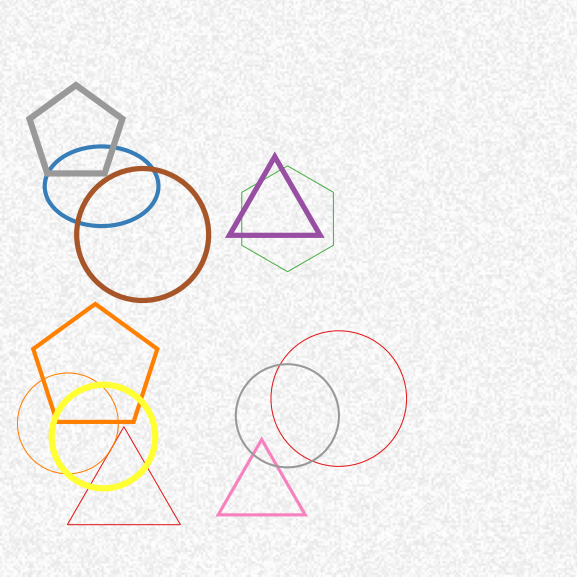[{"shape": "triangle", "thickness": 0.5, "radius": 0.57, "center": [0.215, 0.147]}, {"shape": "circle", "thickness": 0.5, "radius": 0.59, "center": [0.587, 0.309]}, {"shape": "oval", "thickness": 2, "radius": 0.49, "center": [0.176, 0.677]}, {"shape": "hexagon", "thickness": 0.5, "radius": 0.46, "center": [0.498, 0.62]}, {"shape": "triangle", "thickness": 2.5, "radius": 0.45, "center": [0.476, 0.637]}, {"shape": "pentagon", "thickness": 2, "radius": 0.56, "center": [0.165, 0.36]}, {"shape": "circle", "thickness": 0.5, "radius": 0.44, "center": [0.118, 0.266]}, {"shape": "circle", "thickness": 3, "radius": 0.45, "center": [0.179, 0.243]}, {"shape": "circle", "thickness": 2.5, "radius": 0.57, "center": [0.247, 0.593]}, {"shape": "triangle", "thickness": 1.5, "radius": 0.44, "center": [0.453, 0.151]}, {"shape": "pentagon", "thickness": 3, "radius": 0.42, "center": [0.131, 0.767]}, {"shape": "circle", "thickness": 1, "radius": 0.45, "center": [0.498, 0.279]}]